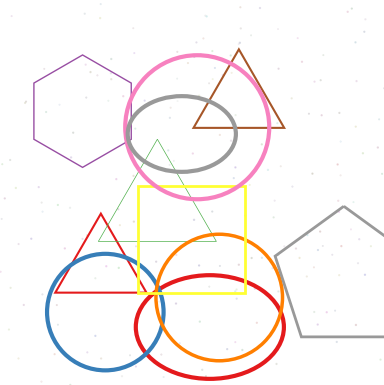[{"shape": "triangle", "thickness": 1.5, "radius": 0.68, "center": [0.262, 0.308]}, {"shape": "oval", "thickness": 3, "radius": 0.96, "center": [0.545, 0.151]}, {"shape": "circle", "thickness": 3, "radius": 0.76, "center": [0.274, 0.189]}, {"shape": "triangle", "thickness": 0.5, "radius": 0.89, "center": [0.409, 0.461]}, {"shape": "hexagon", "thickness": 1, "radius": 0.73, "center": [0.214, 0.711]}, {"shape": "circle", "thickness": 2.5, "radius": 0.82, "center": [0.569, 0.227]}, {"shape": "square", "thickness": 2, "radius": 0.69, "center": [0.498, 0.378]}, {"shape": "triangle", "thickness": 1.5, "radius": 0.68, "center": [0.62, 0.736]}, {"shape": "circle", "thickness": 3, "radius": 0.94, "center": [0.512, 0.67]}, {"shape": "oval", "thickness": 3, "radius": 0.7, "center": [0.472, 0.652]}, {"shape": "pentagon", "thickness": 2, "radius": 0.94, "center": [0.893, 0.277]}]